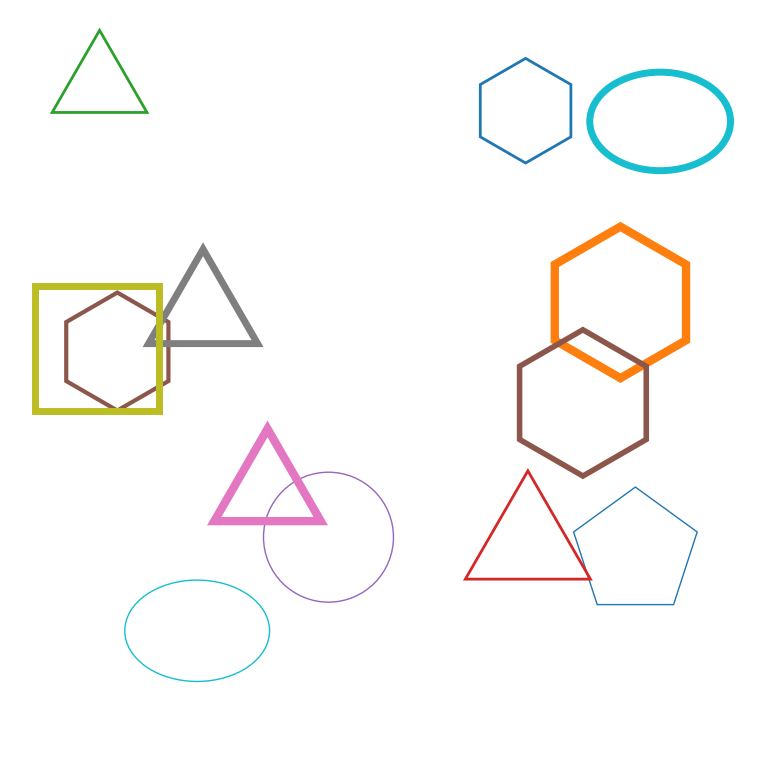[{"shape": "hexagon", "thickness": 1, "radius": 0.34, "center": [0.683, 0.856]}, {"shape": "pentagon", "thickness": 0.5, "radius": 0.42, "center": [0.825, 0.283]}, {"shape": "hexagon", "thickness": 3, "radius": 0.49, "center": [0.806, 0.607]}, {"shape": "triangle", "thickness": 1, "radius": 0.36, "center": [0.129, 0.89]}, {"shape": "triangle", "thickness": 1, "radius": 0.47, "center": [0.686, 0.295]}, {"shape": "circle", "thickness": 0.5, "radius": 0.42, "center": [0.427, 0.302]}, {"shape": "hexagon", "thickness": 1.5, "radius": 0.38, "center": [0.152, 0.543]}, {"shape": "hexagon", "thickness": 2, "radius": 0.47, "center": [0.757, 0.477]}, {"shape": "triangle", "thickness": 3, "radius": 0.4, "center": [0.347, 0.363]}, {"shape": "triangle", "thickness": 2.5, "radius": 0.41, "center": [0.264, 0.595]}, {"shape": "square", "thickness": 2.5, "radius": 0.41, "center": [0.126, 0.547]}, {"shape": "oval", "thickness": 0.5, "radius": 0.47, "center": [0.256, 0.181]}, {"shape": "oval", "thickness": 2.5, "radius": 0.46, "center": [0.857, 0.842]}]